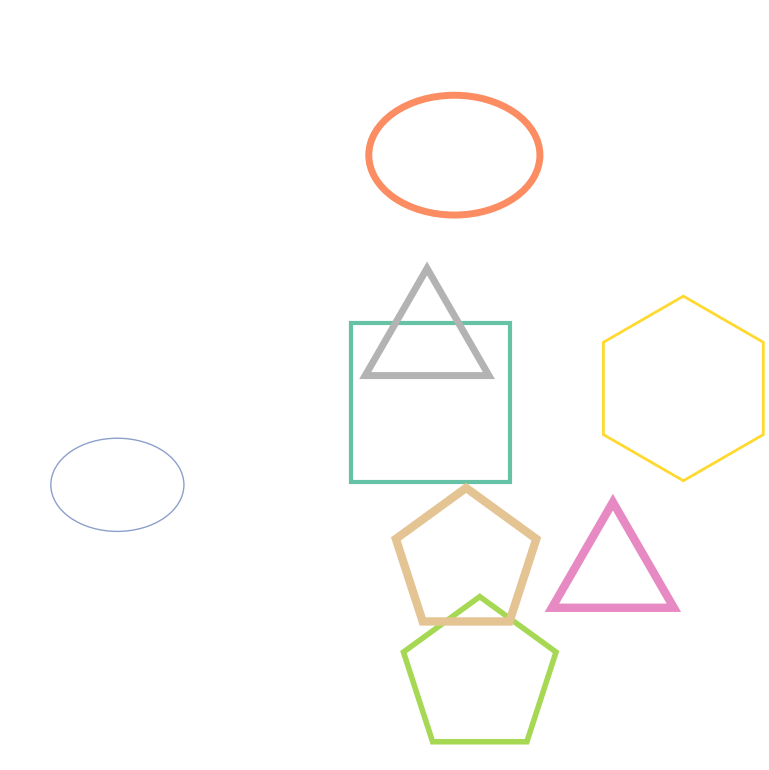[{"shape": "square", "thickness": 1.5, "radius": 0.52, "center": [0.559, 0.477]}, {"shape": "oval", "thickness": 2.5, "radius": 0.56, "center": [0.59, 0.799]}, {"shape": "oval", "thickness": 0.5, "radius": 0.43, "center": [0.152, 0.37]}, {"shape": "triangle", "thickness": 3, "radius": 0.46, "center": [0.796, 0.256]}, {"shape": "pentagon", "thickness": 2, "radius": 0.52, "center": [0.623, 0.121]}, {"shape": "hexagon", "thickness": 1, "radius": 0.6, "center": [0.887, 0.496]}, {"shape": "pentagon", "thickness": 3, "radius": 0.48, "center": [0.605, 0.27]}, {"shape": "triangle", "thickness": 2.5, "radius": 0.46, "center": [0.555, 0.559]}]